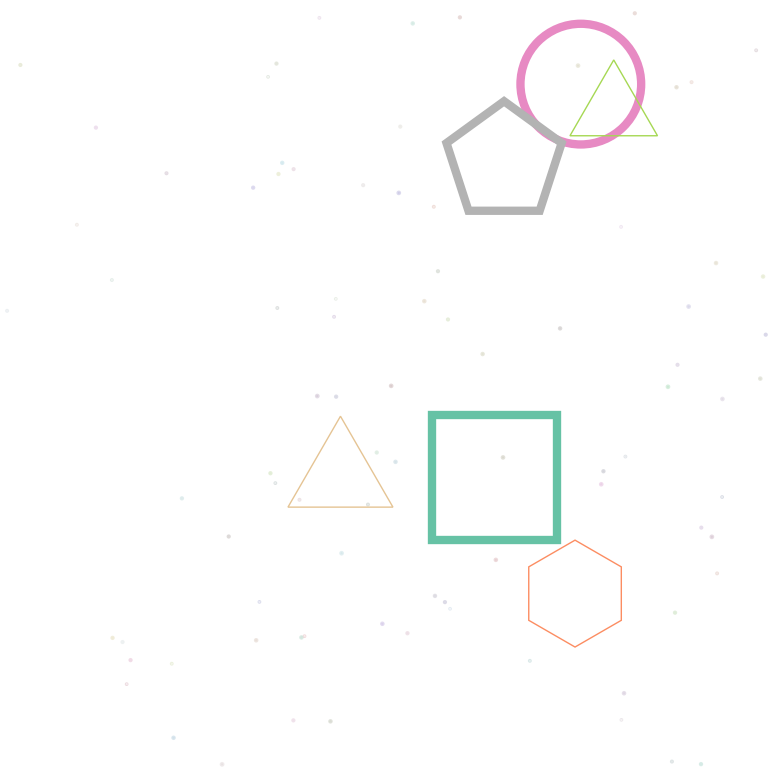[{"shape": "square", "thickness": 3, "radius": 0.4, "center": [0.642, 0.38]}, {"shape": "hexagon", "thickness": 0.5, "radius": 0.35, "center": [0.747, 0.229]}, {"shape": "circle", "thickness": 3, "radius": 0.39, "center": [0.754, 0.891]}, {"shape": "triangle", "thickness": 0.5, "radius": 0.33, "center": [0.797, 0.857]}, {"shape": "triangle", "thickness": 0.5, "radius": 0.39, "center": [0.442, 0.381]}, {"shape": "pentagon", "thickness": 3, "radius": 0.39, "center": [0.655, 0.79]}]